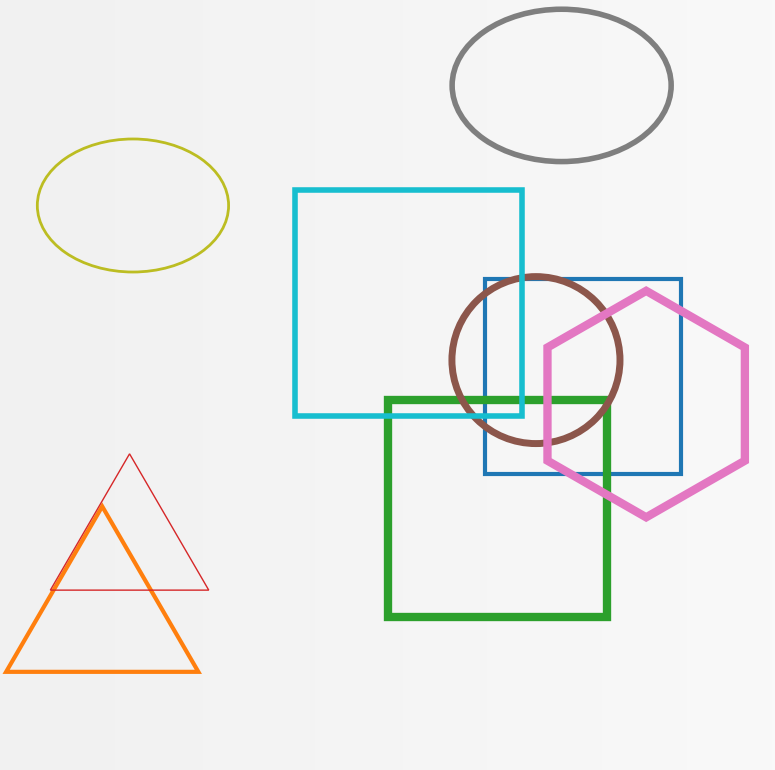[{"shape": "square", "thickness": 1.5, "radius": 0.63, "center": [0.752, 0.511]}, {"shape": "triangle", "thickness": 1.5, "radius": 0.72, "center": [0.132, 0.199]}, {"shape": "square", "thickness": 3, "radius": 0.71, "center": [0.642, 0.34]}, {"shape": "triangle", "thickness": 0.5, "radius": 0.59, "center": [0.167, 0.293]}, {"shape": "circle", "thickness": 2.5, "radius": 0.54, "center": [0.692, 0.532]}, {"shape": "hexagon", "thickness": 3, "radius": 0.74, "center": [0.834, 0.475]}, {"shape": "oval", "thickness": 2, "radius": 0.71, "center": [0.725, 0.889]}, {"shape": "oval", "thickness": 1, "radius": 0.62, "center": [0.172, 0.733]}, {"shape": "square", "thickness": 2, "radius": 0.73, "center": [0.527, 0.606]}]